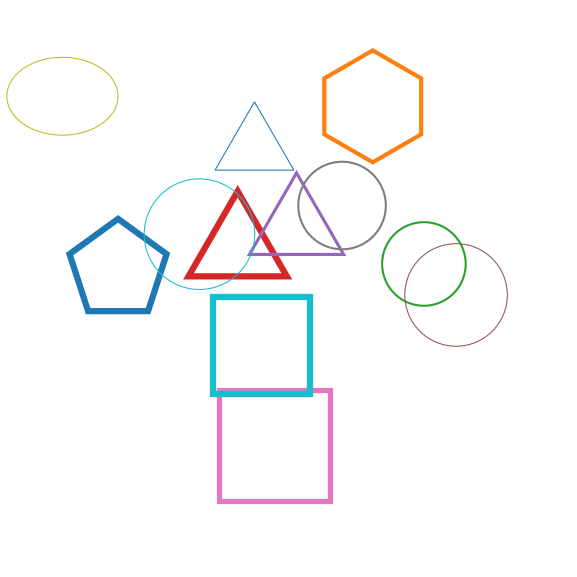[{"shape": "pentagon", "thickness": 3, "radius": 0.44, "center": [0.204, 0.532]}, {"shape": "triangle", "thickness": 0.5, "radius": 0.39, "center": [0.441, 0.744]}, {"shape": "hexagon", "thickness": 2, "radius": 0.48, "center": [0.645, 0.815]}, {"shape": "circle", "thickness": 1, "radius": 0.36, "center": [0.734, 0.542]}, {"shape": "triangle", "thickness": 3, "radius": 0.49, "center": [0.412, 0.57]}, {"shape": "triangle", "thickness": 1.5, "radius": 0.47, "center": [0.514, 0.606]}, {"shape": "circle", "thickness": 0.5, "radius": 0.44, "center": [0.79, 0.488]}, {"shape": "square", "thickness": 2.5, "radius": 0.48, "center": [0.475, 0.228]}, {"shape": "circle", "thickness": 1, "radius": 0.38, "center": [0.592, 0.643]}, {"shape": "oval", "thickness": 0.5, "radius": 0.48, "center": [0.108, 0.833]}, {"shape": "square", "thickness": 3, "radius": 0.42, "center": [0.453, 0.401]}, {"shape": "circle", "thickness": 0.5, "radius": 0.48, "center": [0.345, 0.594]}]